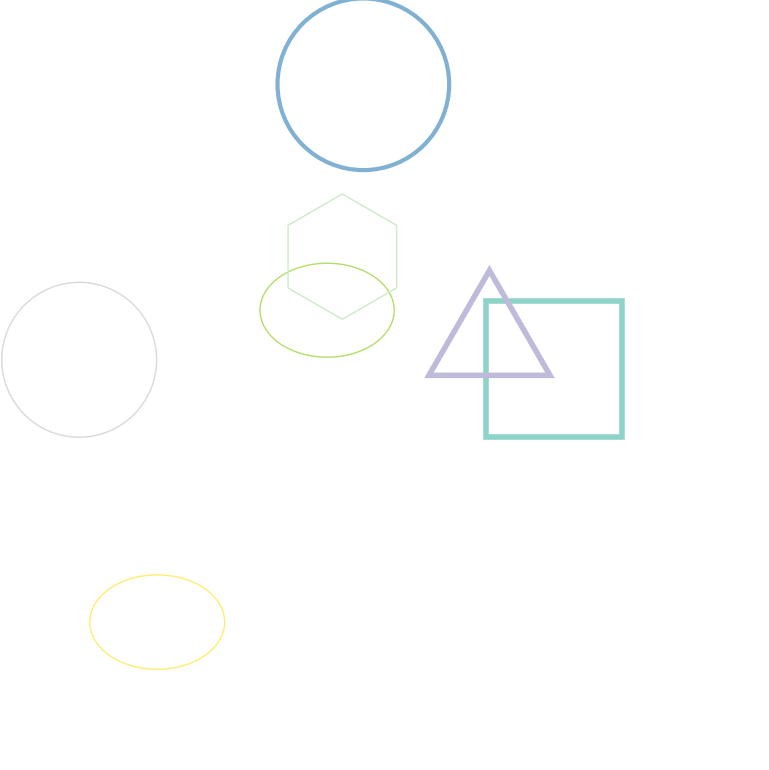[{"shape": "square", "thickness": 2, "radius": 0.44, "center": [0.72, 0.521]}, {"shape": "triangle", "thickness": 2, "radius": 0.45, "center": [0.636, 0.558]}, {"shape": "circle", "thickness": 1.5, "radius": 0.56, "center": [0.472, 0.891]}, {"shape": "oval", "thickness": 0.5, "radius": 0.44, "center": [0.425, 0.597]}, {"shape": "circle", "thickness": 0.5, "radius": 0.5, "center": [0.103, 0.533]}, {"shape": "hexagon", "thickness": 0.5, "radius": 0.41, "center": [0.445, 0.667]}, {"shape": "oval", "thickness": 0.5, "radius": 0.44, "center": [0.204, 0.192]}]